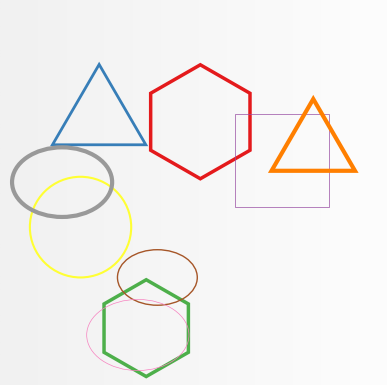[{"shape": "hexagon", "thickness": 2.5, "radius": 0.74, "center": [0.517, 0.684]}, {"shape": "triangle", "thickness": 2, "radius": 0.7, "center": [0.256, 0.693]}, {"shape": "hexagon", "thickness": 2.5, "radius": 0.63, "center": [0.377, 0.148]}, {"shape": "square", "thickness": 0.5, "radius": 0.6, "center": [0.727, 0.584]}, {"shape": "triangle", "thickness": 3, "radius": 0.62, "center": [0.808, 0.619]}, {"shape": "circle", "thickness": 1.5, "radius": 0.65, "center": [0.208, 0.41]}, {"shape": "oval", "thickness": 1, "radius": 0.51, "center": [0.406, 0.279]}, {"shape": "oval", "thickness": 0.5, "radius": 0.66, "center": [0.356, 0.13]}, {"shape": "oval", "thickness": 3, "radius": 0.65, "center": [0.16, 0.527]}]